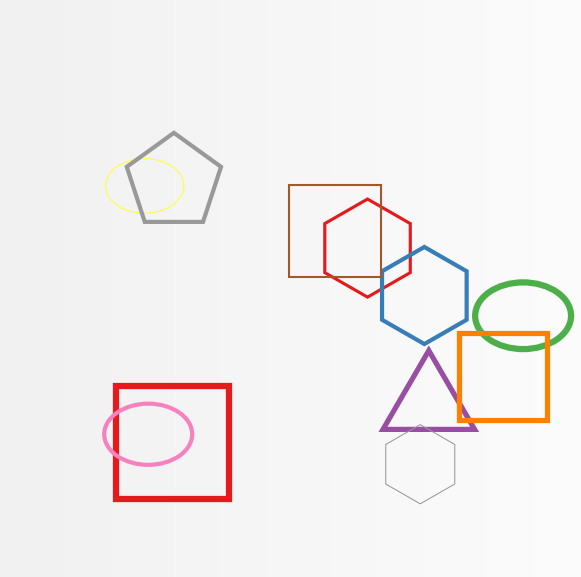[{"shape": "square", "thickness": 3, "radius": 0.49, "center": [0.297, 0.233]}, {"shape": "hexagon", "thickness": 1.5, "radius": 0.42, "center": [0.632, 0.57]}, {"shape": "hexagon", "thickness": 2, "radius": 0.42, "center": [0.73, 0.487]}, {"shape": "oval", "thickness": 3, "radius": 0.41, "center": [0.9, 0.452]}, {"shape": "triangle", "thickness": 2.5, "radius": 0.46, "center": [0.738, 0.301]}, {"shape": "square", "thickness": 2.5, "radius": 0.38, "center": [0.866, 0.347]}, {"shape": "oval", "thickness": 0.5, "radius": 0.34, "center": [0.249, 0.677]}, {"shape": "square", "thickness": 1, "radius": 0.4, "center": [0.576, 0.599]}, {"shape": "oval", "thickness": 2, "radius": 0.38, "center": [0.255, 0.247]}, {"shape": "hexagon", "thickness": 0.5, "radius": 0.34, "center": [0.723, 0.195]}, {"shape": "pentagon", "thickness": 2, "radius": 0.43, "center": [0.299, 0.684]}]